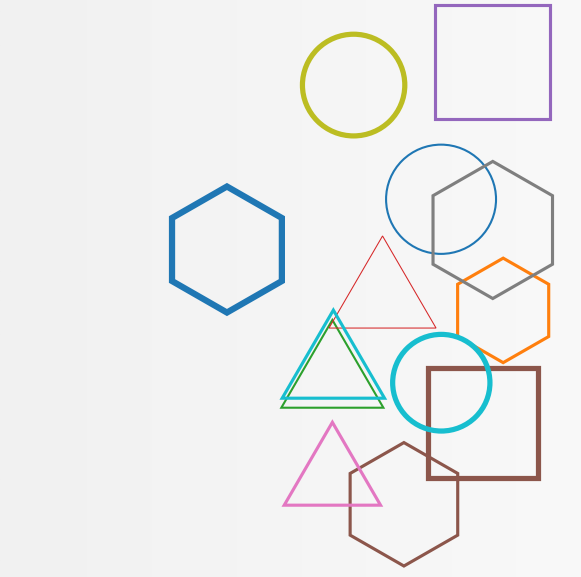[{"shape": "circle", "thickness": 1, "radius": 0.47, "center": [0.759, 0.654]}, {"shape": "hexagon", "thickness": 3, "radius": 0.55, "center": [0.39, 0.567]}, {"shape": "hexagon", "thickness": 1.5, "radius": 0.45, "center": [0.866, 0.462]}, {"shape": "triangle", "thickness": 1, "radius": 0.51, "center": [0.572, 0.344]}, {"shape": "triangle", "thickness": 0.5, "radius": 0.53, "center": [0.658, 0.484]}, {"shape": "square", "thickness": 1.5, "radius": 0.49, "center": [0.847, 0.892]}, {"shape": "square", "thickness": 2.5, "radius": 0.47, "center": [0.831, 0.267]}, {"shape": "hexagon", "thickness": 1.5, "radius": 0.53, "center": [0.695, 0.126]}, {"shape": "triangle", "thickness": 1.5, "radius": 0.48, "center": [0.572, 0.172]}, {"shape": "hexagon", "thickness": 1.5, "radius": 0.59, "center": [0.848, 0.601]}, {"shape": "circle", "thickness": 2.5, "radius": 0.44, "center": [0.608, 0.852]}, {"shape": "triangle", "thickness": 1.5, "radius": 0.51, "center": [0.574, 0.36]}, {"shape": "circle", "thickness": 2.5, "radius": 0.42, "center": [0.759, 0.336]}]